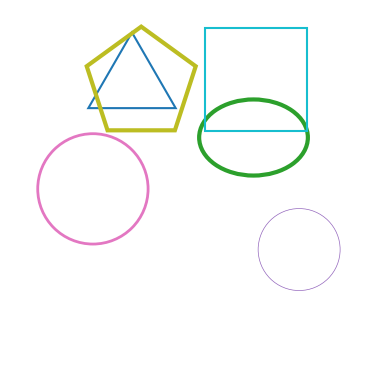[{"shape": "triangle", "thickness": 1.5, "radius": 0.65, "center": [0.343, 0.785]}, {"shape": "oval", "thickness": 3, "radius": 0.71, "center": [0.658, 0.643]}, {"shape": "circle", "thickness": 0.5, "radius": 0.53, "center": [0.777, 0.352]}, {"shape": "circle", "thickness": 2, "radius": 0.72, "center": [0.241, 0.509]}, {"shape": "pentagon", "thickness": 3, "radius": 0.74, "center": [0.367, 0.782]}, {"shape": "square", "thickness": 1.5, "radius": 0.67, "center": [0.665, 0.793]}]